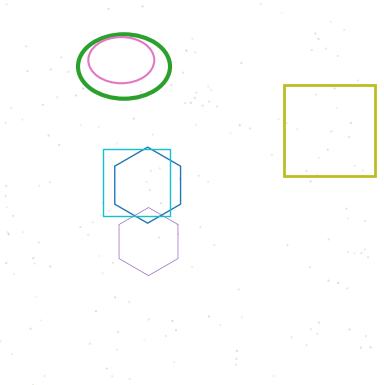[{"shape": "hexagon", "thickness": 1, "radius": 0.49, "center": [0.384, 0.519]}, {"shape": "oval", "thickness": 3, "radius": 0.6, "center": [0.322, 0.827]}, {"shape": "hexagon", "thickness": 0.5, "radius": 0.44, "center": [0.386, 0.373]}, {"shape": "oval", "thickness": 1.5, "radius": 0.43, "center": [0.315, 0.844]}, {"shape": "square", "thickness": 2, "radius": 0.59, "center": [0.856, 0.66]}, {"shape": "square", "thickness": 1, "radius": 0.43, "center": [0.355, 0.527]}]